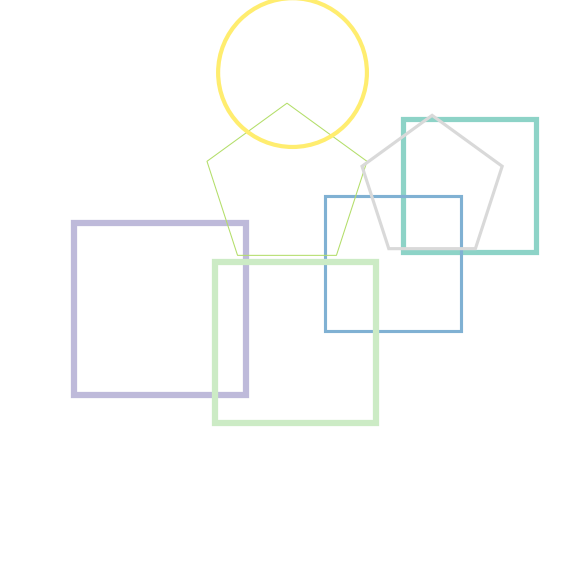[{"shape": "square", "thickness": 2.5, "radius": 0.57, "center": [0.813, 0.678]}, {"shape": "square", "thickness": 3, "radius": 0.74, "center": [0.277, 0.465]}, {"shape": "square", "thickness": 1.5, "radius": 0.59, "center": [0.681, 0.543]}, {"shape": "pentagon", "thickness": 0.5, "radius": 0.73, "center": [0.497, 0.675]}, {"shape": "pentagon", "thickness": 1.5, "radius": 0.64, "center": [0.748, 0.672]}, {"shape": "square", "thickness": 3, "radius": 0.7, "center": [0.512, 0.406]}, {"shape": "circle", "thickness": 2, "radius": 0.64, "center": [0.507, 0.873]}]